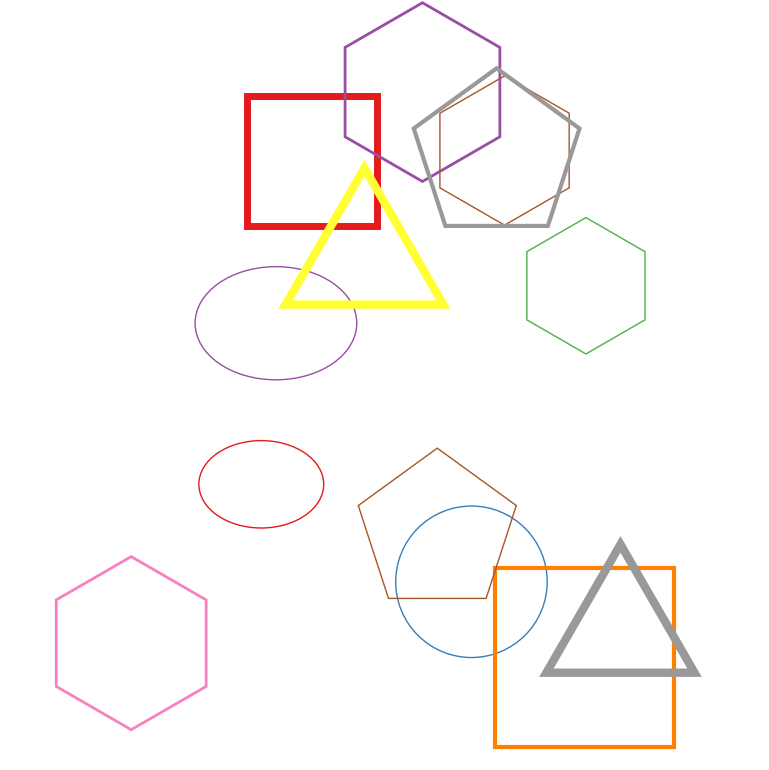[{"shape": "oval", "thickness": 0.5, "radius": 0.41, "center": [0.339, 0.371]}, {"shape": "square", "thickness": 2.5, "radius": 0.42, "center": [0.405, 0.791]}, {"shape": "circle", "thickness": 0.5, "radius": 0.49, "center": [0.612, 0.244]}, {"shape": "hexagon", "thickness": 0.5, "radius": 0.44, "center": [0.761, 0.629]}, {"shape": "oval", "thickness": 0.5, "radius": 0.52, "center": [0.358, 0.58]}, {"shape": "hexagon", "thickness": 1, "radius": 0.58, "center": [0.549, 0.88]}, {"shape": "square", "thickness": 1.5, "radius": 0.58, "center": [0.759, 0.146]}, {"shape": "triangle", "thickness": 3, "radius": 0.59, "center": [0.473, 0.664]}, {"shape": "pentagon", "thickness": 0.5, "radius": 0.54, "center": [0.568, 0.31]}, {"shape": "hexagon", "thickness": 0.5, "radius": 0.48, "center": [0.655, 0.805]}, {"shape": "hexagon", "thickness": 1, "radius": 0.56, "center": [0.17, 0.165]}, {"shape": "triangle", "thickness": 3, "radius": 0.56, "center": [0.806, 0.182]}, {"shape": "pentagon", "thickness": 1.5, "radius": 0.57, "center": [0.645, 0.798]}]